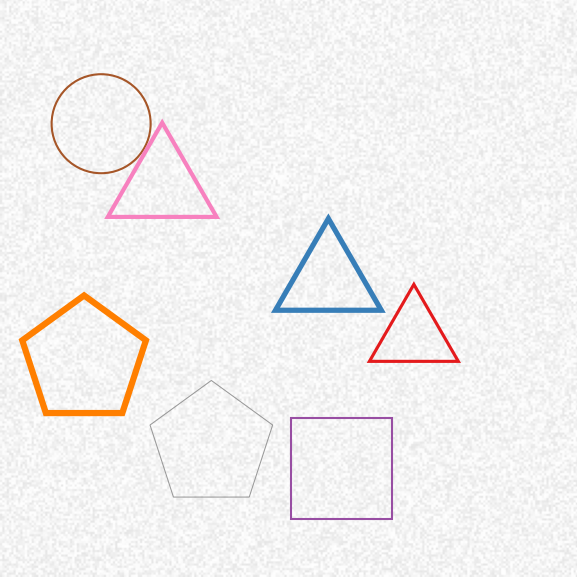[{"shape": "triangle", "thickness": 1.5, "radius": 0.44, "center": [0.717, 0.418]}, {"shape": "triangle", "thickness": 2.5, "radius": 0.53, "center": [0.569, 0.515]}, {"shape": "square", "thickness": 1, "radius": 0.44, "center": [0.592, 0.188]}, {"shape": "pentagon", "thickness": 3, "radius": 0.56, "center": [0.146, 0.375]}, {"shape": "circle", "thickness": 1, "radius": 0.43, "center": [0.175, 0.785]}, {"shape": "triangle", "thickness": 2, "radius": 0.54, "center": [0.281, 0.678]}, {"shape": "pentagon", "thickness": 0.5, "radius": 0.56, "center": [0.366, 0.229]}]